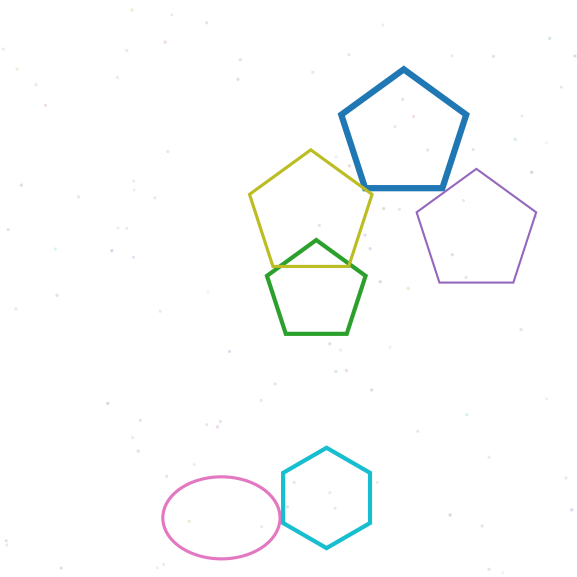[{"shape": "pentagon", "thickness": 3, "radius": 0.57, "center": [0.699, 0.765]}, {"shape": "pentagon", "thickness": 2, "radius": 0.45, "center": [0.548, 0.494]}, {"shape": "pentagon", "thickness": 1, "radius": 0.54, "center": [0.825, 0.598]}, {"shape": "oval", "thickness": 1.5, "radius": 0.51, "center": [0.383, 0.102]}, {"shape": "pentagon", "thickness": 1.5, "radius": 0.56, "center": [0.538, 0.628]}, {"shape": "hexagon", "thickness": 2, "radius": 0.43, "center": [0.565, 0.137]}]